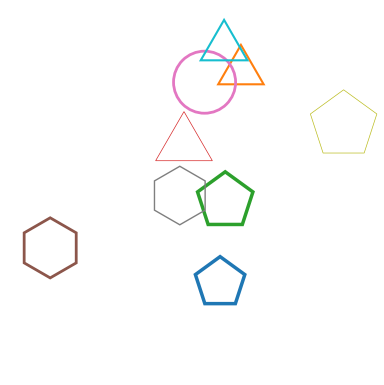[{"shape": "pentagon", "thickness": 2.5, "radius": 0.34, "center": [0.572, 0.266]}, {"shape": "triangle", "thickness": 1.5, "radius": 0.34, "center": [0.626, 0.815]}, {"shape": "pentagon", "thickness": 2.5, "radius": 0.38, "center": [0.585, 0.478]}, {"shape": "triangle", "thickness": 0.5, "radius": 0.43, "center": [0.478, 0.625]}, {"shape": "hexagon", "thickness": 2, "radius": 0.39, "center": [0.13, 0.356]}, {"shape": "circle", "thickness": 2, "radius": 0.4, "center": [0.531, 0.786]}, {"shape": "hexagon", "thickness": 1, "radius": 0.38, "center": [0.467, 0.492]}, {"shape": "pentagon", "thickness": 0.5, "radius": 0.45, "center": [0.893, 0.676]}, {"shape": "triangle", "thickness": 1.5, "radius": 0.35, "center": [0.582, 0.878]}]